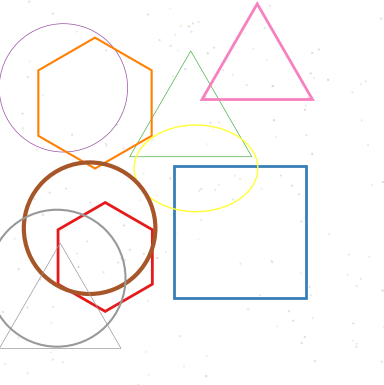[{"shape": "hexagon", "thickness": 2, "radius": 0.71, "center": [0.273, 0.333]}, {"shape": "square", "thickness": 2, "radius": 0.86, "center": [0.623, 0.397]}, {"shape": "triangle", "thickness": 0.5, "radius": 0.92, "center": [0.495, 0.684]}, {"shape": "circle", "thickness": 0.5, "radius": 0.83, "center": [0.165, 0.772]}, {"shape": "hexagon", "thickness": 1.5, "radius": 0.85, "center": [0.247, 0.732]}, {"shape": "oval", "thickness": 1, "radius": 0.8, "center": [0.509, 0.563]}, {"shape": "circle", "thickness": 3, "radius": 0.85, "center": [0.233, 0.407]}, {"shape": "triangle", "thickness": 2, "radius": 0.83, "center": [0.668, 0.824]}, {"shape": "circle", "thickness": 1.5, "radius": 0.89, "center": [0.148, 0.277]}, {"shape": "triangle", "thickness": 0.5, "radius": 0.91, "center": [0.156, 0.186]}]